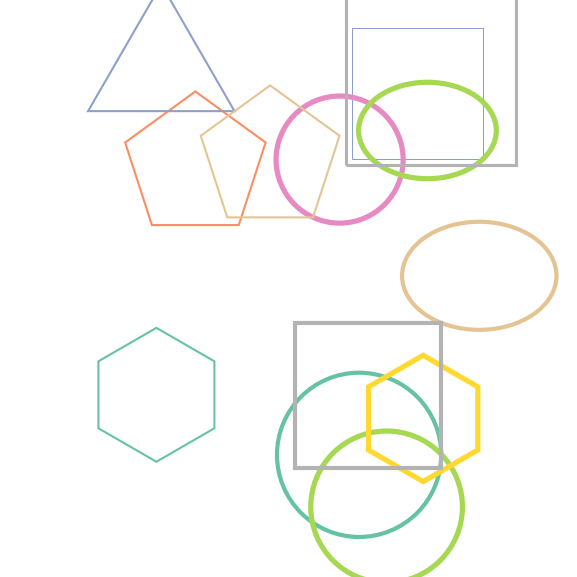[{"shape": "hexagon", "thickness": 1, "radius": 0.58, "center": [0.271, 0.316]}, {"shape": "circle", "thickness": 2, "radius": 0.71, "center": [0.622, 0.212]}, {"shape": "pentagon", "thickness": 1, "radius": 0.64, "center": [0.338, 0.713]}, {"shape": "triangle", "thickness": 1, "radius": 0.73, "center": [0.279, 0.88]}, {"shape": "square", "thickness": 0.5, "radius": 0.57, "center": [0.723, 0.837]}, {"shape": "circle", "thickness": 2.5, "radius": 0.55, "center": [0.588, 0.723]}, {"shape": "oval", "thickness": 2.5, "radius": 0.6, "center": [0.74, 0.773]}, {"shape": "circle", "thickness": 2.5, "radius": 0.66, "center": [0.669, 0.121]}, {"shape": "hexagon", "thickness": 2.5, "radius": 0.55, "center": [0.733, 0.275]}, {"shape": "oval", "thickness": 2, "radius": 0.67, "center": [0.83, 0.522]}, {"shape": "pentagon", "thickness": 1, "radius": 0.63, "center": [0.468, 0.725]}, {"shape": "square", "thickness": 2, "radius": 0.63, "center": [0.637, 0.315]}, {"shape": "square", "thickness": 1.5, "radius": 0.74, "center": [0.746, 0.861]}]